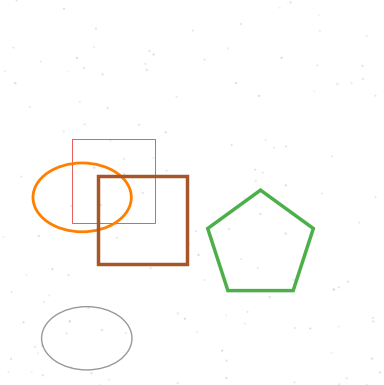[{"shape": "square", "thickness": 0.5, "radius": 0.54, "center": [0.294, 0.529]}, {"shape": "pentagon", "thickness": 2.5, "radius": 0.72, "center": [0.677, 0.362]}, {"shape": "oval", "thickness": 2, "radius": 0.64, "center": [0.213, 0.487]}, {"shape": "square", "thickness": 2.5, "radius": 0.58, "center": [0.371, 0.429]}, {"shape": "oval", "thickness": 1, "radius": 0.59, "center": [0.225, 0.121]}]